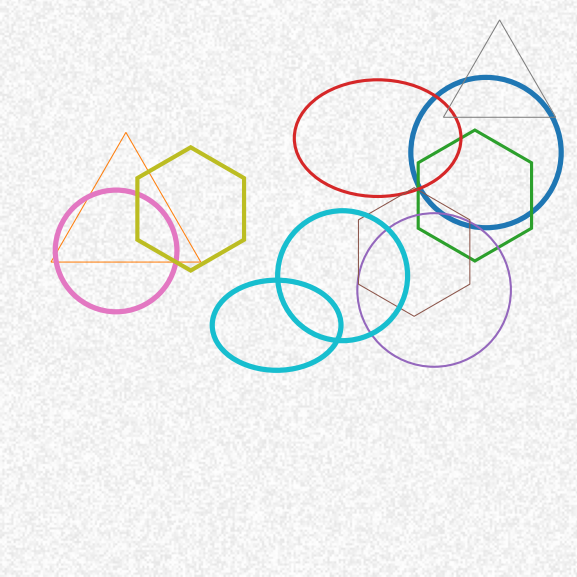[{"shape": "circle", "thickness": 2.5, "radius": 0.65, "center": [0.842, 0.735]}, {"shape": "triangle", "thickness": 0.5, "radius": 0.75, "center": [0.218, 0.62]}, {"shape": "hexagon", "thickness": 1.5, "radius": 0.57, "center": [0.822, 0.661]}, {"shape": "oval", "thickness": 1.5, "radius": 0.72, "center": [0.654, 0.76]}, {"shape": "circle", "thickness": 1, "radius": 0.66, "center": [0.752, 0.497]}, {"shape": "hexagon", "thickness": 0.5, "radius": 0.56, "center": [0.717, 0.563]}, {"shape": "circle", "thickness": 2.5, "radius": 0.53, "center": [0.201, 0.565]}, {"shape": "triangle", "thickness": 0.5, "radius": 0.56, "center": [0.865, 0.852]}, {"shape": "hexagon", "thickness": 2, "radius": 0.53, "center": [0.33, 0.637]}, {"shape": "circle", "thickness": 2.5, "radius": 0.56, "center": [0.593, 0.522]}, {"shape": "oval", "thickness": 2.5, "radius": 0.56, "center": [0.479, 0.436]}]